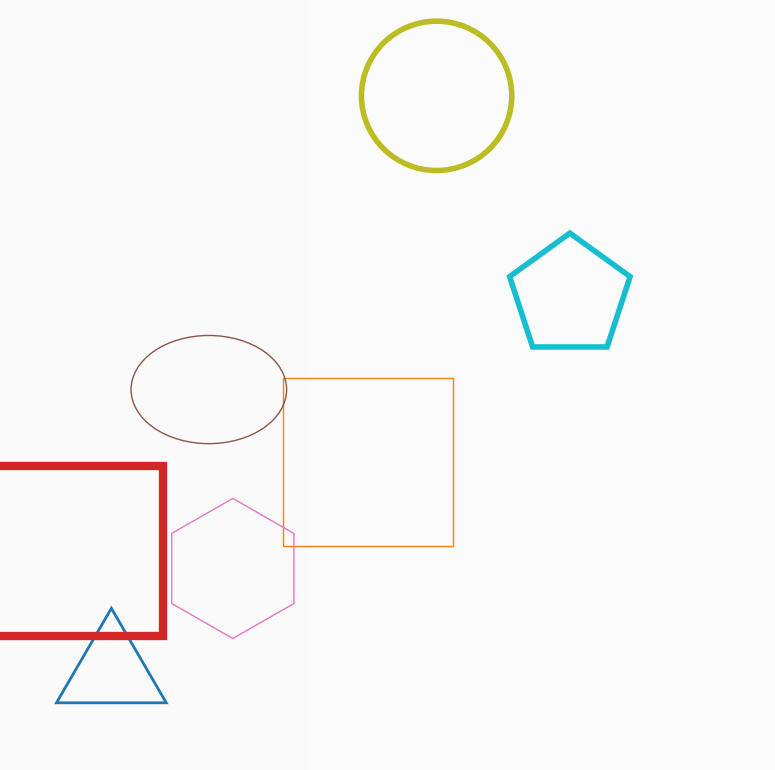[{"shape": "triangle", "thickness": 1, "radius": 0.41, "center": [0.144, 0.128]}, {"shape": "square", "thickness": 0.5, "radius": 0.55, "center": [0.475, 0.4]}, {"shape": "square", "thickness": 3, "radius": 0.55, "center": [0.1, 0.284]}, {"shape": "oval", "thickness": 0.5, "radius": 0.5, "center": [0.269, 0.494]}, {"shape": "hexagon", "thickness": 0.5, "radius": 0.46, "center": [0.3, 0.262]}, {"shape": "circle", "thickness": 2, "radius": 0.48, "center": [0.563, 0.876]}, {"shape": "pentagon", "thickness": 2, "radius": 0.41, "center": [0.735, 0.616]}]